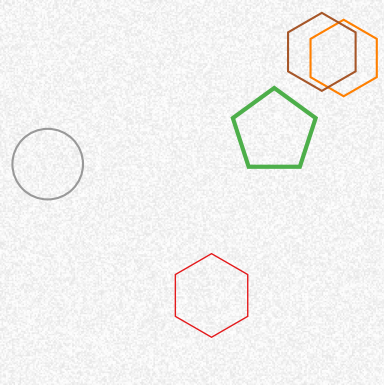[{"shape": "hexagon", "thickness": 1, "radius": 0.54, "center": [0.549, 0.233]}, {"shape": "pentagon", "thickness": 3, "radius": 0.57, "center": [0.712, 0.658]}, {"shape": "hexagon", "thickness": 1.5, "radius": 0.5, "center": [0.893, 0.849]}, {"shape": "hexagon", "thickness": 1.5, "radius": 0.51, "center": [0.836, 0.865]}, {"shape": "circle", "thickness": 1.5, "radius": 0.46, "center": [0.124, 0.574]}]